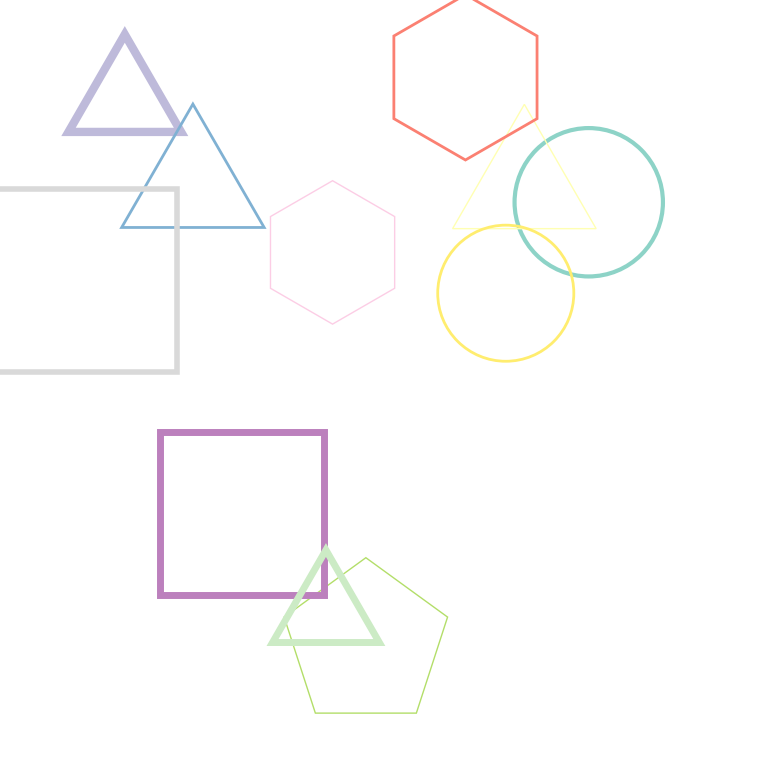[{"shape": "circle", "thickness": 1.5, "radius": 0.48, "center": [0.765, 0.737]}, {"shape": "triangle", "thickness": 0.5, "radius": 0.54, "center": [0.681, 0.757]}, {"shape": "triangle", "thickness": 3, "radius": 0.42, "center": [0.162, 0.871]}, {"shape": "hexagon", "thickness": 1, "radius": 0.54, "center": [0.604, 0.9]}, {"shape": "triangle", "thickness": 1, "radius": 0.53, "center": [0.251, 0.758]}, {"shape": "pentagon", "thickness": 0.5, "radius": 0.56, "center": [0.475, 0.164]}, {"shape": "hexagon", "thickness": 0.5, "radius": 0.47, "center": [0.432, 0.672]}, {"shape": "square", "thickness": 2, "radius": 0.59, "center": [0.111, 0.636]}, {"shape": "square", "thickness": 2.5, "radius": 0.53, "center": [0.314, 0.334]}, {"shape": "triangle", "thickness": 2.5, "radius": 0.4, "center": [0.423, 0.206]}, {"shape": "circle", "thickness": 1, "radius": 0.44, "center": [0.657, 0.619]}]